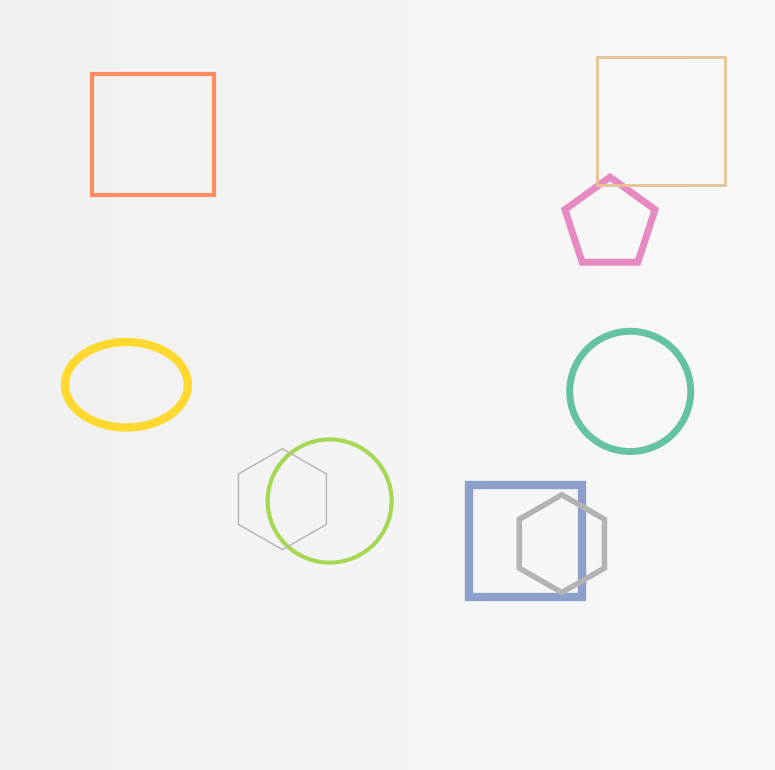[{"shape": "circle", "thickness": 2.5, "radius": 0.39, "center": [0.813, 0.492]}, {"shape": "square", "thickness": 1.5, "radius": 0.39, "center": [0.197, 0.825]}, {"shape": "square", "thickness": 3, "radius": 0.36, "center": [0.678, 0.297]}, {"shape": "pentagon", "thickness": 2.5, "radius": 0.31, "center": [0.787, 0.709]}, {"shape": "circle", "thickness": 1.5, "radius": 0.4, "center": [0.425, 0.349]}, {"shape": "oval", "thickness": 3, "radius": 0.4, "center": [0.163, 0.5]}, {"shape": "square", "thickness": 1, "radius": 0.41, "center": [0.853, 0.843]}, {"shape": "hexagon", "thickness": 0.5, "radius": 0.33, "center": [0.364, 0.352]}, {"shape": "hexagon", "thickness": 2, "radius": 0.32, "center": [0.725, 0.294]}]